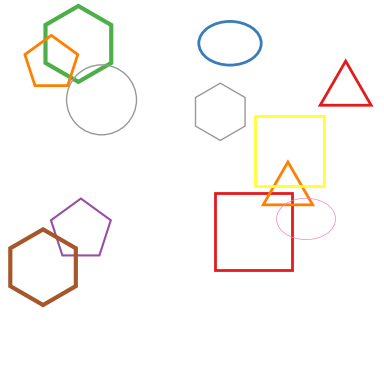[{"shape": "triangle", "thickness": 2, "radius": 0.38, "center": [0.898, 0.765]}, {"shape": "square", "thickness": 2, "radius": 0.5, "center": [0.658, 0.398]}, {"shape": "oval", "thickness": 2, "radius": 0.41, "center": [0.597, 0.888]}, {"shape": "hexagon", "thickness": 3, "radius": 0.49, "center": [0.204, 0.886]}, {"shape": "pentagon", "thickness": 1.5, "radius": 0.41, "center": [0.21, 0.403]}, {"shape": "pentagon", "thickness": 2, "radius": 0.36, "center": [0.133, 0.836]}, {"shape": "triangle", "thickness": 2, "radius": 0.37, "center": [0.748, 0.505]}, {"shape": "square", "thickness": 2, "radius": 0.45, "center": [0.751, 0.607]}, {"shape": "hexagon", "thickness": 3, "radius": 0.49, "center": [0.112, 0.306]}, {"shape": "oval", "thickness": 0.5, "radius": 0.38, "center": [0.795, 0.431]}, {"shape": "circle", "thickness": 1, "radius": 0.45, "center": [0.264, 0.741]}, {"shape": "hexagon", "thickness": 1, "radius": 0.37, "center": [0.572, 0.71]}]